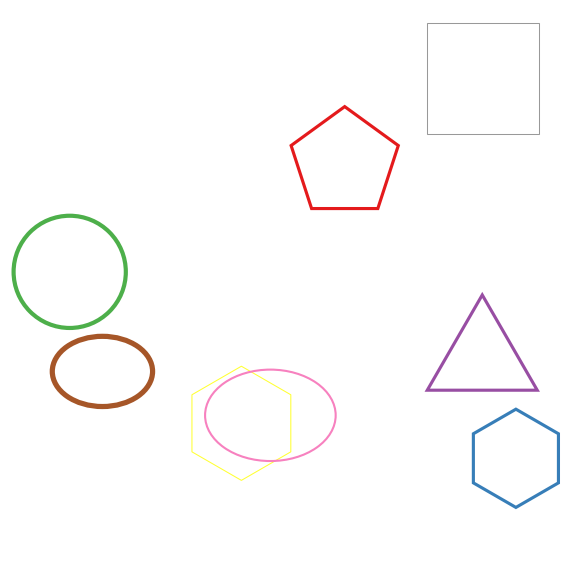[{"shape": "pentagon", "thickness": 1.5, "radius": 0.49, "center": [0.597, 0.717]}, {"shape": "hexagon", "thickness": 1.5, "radius": 0.43, "center": [0.893, 0.206]}, {"shape": "circle", "thickness": 2, "radius": 0.49, "center": [0.121, 0.528]}, {"shape": "triangle", "thickness": 1.5, "radius": 0.55, "center": [0.835, 0.378]}, {"shape": "hexagon", "thickness": 0.5, "radius": 0.49, "center": [0.418, 0.266]}, {"shape": "oval", "thickness": 2.5, "radius": 0.43, "center": [0.177, 0.356]}, {"shape": "oval", "thickness": 1, "radius": 0.57, "center": [0.468, 0.28]}, {"shape": "square", "thickness": 0.5, "radius": 0.48, "center": [0.836, 0.863]}]